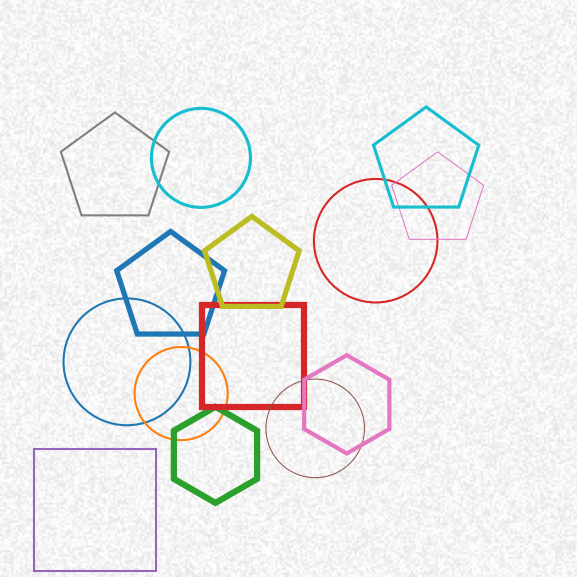[{"shape": "circle", "thickness": 1, "radius": 0.55, "center": [0.22, 0.373]}, {"shape": "pentagon", "thickness": 2.5, "radius": 0.49, "center": [0.295, 0.5]}, {"shape": "circle", "thickness": 1, "radius": 0.4, "center": [0.314, 0.318]}, {"shape": "hexagon", "thickness": 3, "radius": 0.42, "center": [0.373, 0.212]}, {"shape": "square", "thickness": 3, "radius": 0.44, "center": [0.438, 0.383]}, {"shape": "circle", "thickness": 1, "radius": 0.53, "center": [0.651, 0.582]}, {"shape": "square", "thickness": 1, "radius": 0.53, "center": [0.165, 0.116]}, {"shape": "circle", "thickness": 0.5, "radius": 0.43, "center": [0.546, 0.257]}, {"shape": "pentagon", "thickness": 0.5, "radius": 0.42, "center": [0.758, 0.652]}, {"shape": "hexagon", "thickness": 2, "radius": 0.43, "center": [0.6, 0.299]}, {"shape": "pentagon", "thickness": 1, "radius": 0.49, "center": [0.199, 0.706]}, {"shape": "pentagon", "thickness": 2.5, "radius": 0.43, "center": [0.436, 0.538]}, {"shape": "circle", "thickness": 1.5, "radius": 0.43, "center": [0.348, 0.726]}, {"shape": "pentagon", "thickness": 1.5, "radius": 0.48, "center": [0.738, 0.718]}]